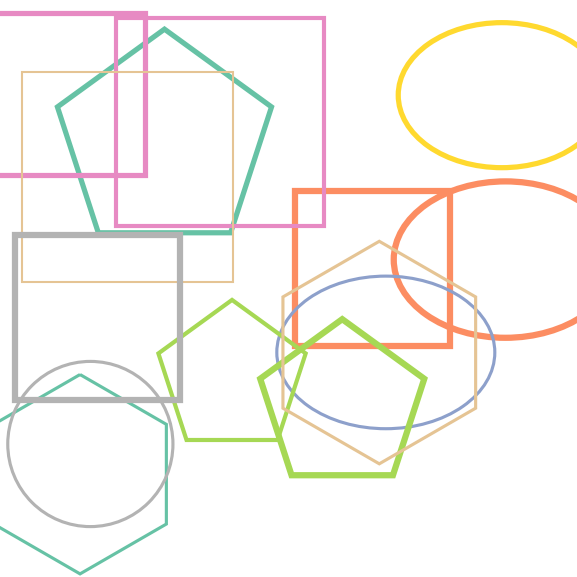[{"shape": "hexagon", "thickness": 1.5, "radius": 0.86, "center": [0.139, 0.178]}, {"shape": "pentagon", "thickness": 2.5, "radius": 0.97, "center": [0.285, 0.754]}, {"shape": "oval", "thickness": 3, "radius": 0.97, "center": [0.875, 0.55]}, {"shape": "square", "thickness": 3, "radius": 0.67, "center": [0.646, 0.534]}, {"shape": "oval", "thickness": 1.5, "radius": 0.94, "center": [0.668, 0.389]}, {"shape": "square", "thickness": 2, "radius": 0.9, "center": [0.381, 0.788]}, {"shape": "square", "thickness": 2.5, "radius": 0.7, "center": [0.11, 0.837]}, {"shape": "pentagon", "thickness": 3, "radius": 0.75, "center": [0.593, 0.297]}, {"shape": "pentagon", "thickness": 2, "radius": 0.67, "center": [0.402, 0.346]}, {"shape": "oval", "thickness": 2.5, "radius": 0.9, "center": [0.869, 0.834]}, {"shape": "hexagon", "thickness": 1.5, "radius": 0.96, "center": [0.657, 0.389]}, {"shape": "square", "thickness": 1, "radius": 0.91, "center": [0.221, 0.693]}, {"shape": "square", "thickness": 3, "radius": 0.71, "center": [0.168, 0.449]}, {"shape": "circle", "thickness": 1.5, "radius": 0.72, "center": [0.156, 0.23]}]